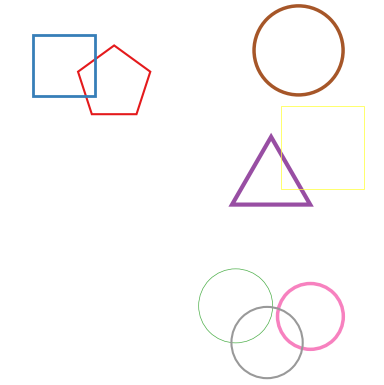[{"shape": "pentagon", "thickness": 1.5, "radius": 0.49, "center": [0.297, 0.783]}, {"shape": "square", "thickness": 2, "radius": 0.4, "center": [0.166, 0.83]}, {"shape": "circle", "thickness": 0.5, "radius": 0.48, "center": [0.612, 0.206]}, {"shape": "triangle", "thickness": 3, "radius": 0.59, "center": [0.704, 0.527]}, {"shape": "square", "thickness": 0.5, "radius": 0.54, "center": [0.837, 0.616]}, {"shape": "circle", "thickness": 2.5, "radius": 0.58, "center": [0.775, 0.869]}, {"shape": "circle", "thickness": 2.5, "radius": 0.43, "center": [0.806, 0.178]}, {"shape": "circle", "thickness": 1.5, "radius": 0.46, "center": [0.694, 0.11]}]